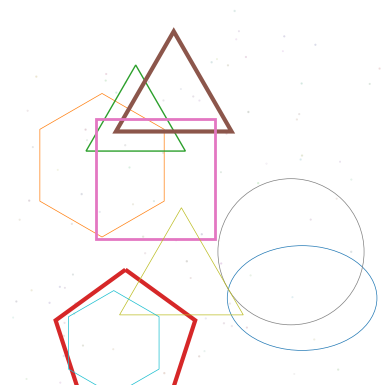[{"shape": "oval", "thickness": 0.5, "radius": 0.97, "center": [0.785, 0.226]}, {"shape": "hexagon", "thickness": 0.5, "radius": 0.93, "center": [0.265, 0.571]}, {"shape": "triangle", "thickness": 1, "radius": 0.74, "center": [0.353, 0.682]}, {"shape": "pentagon", "thickness": 3, "radius": 0.95, "center": [0.326, 0.109]}, {"shape": "triangle", "thickness": 3, "radius": 0.87, "center": [0.451, 0.745]}, {"shape": "square", "thickness": 2, "radius": 0.78, "center": [0.404, 0.536]}, {"shape": "circle", "thickness": 0.5, "radius": 0.95, "center": [0.756, 0.346]}, {"shape": "triangle", "thickness": 0.5, "radius": 0.93, "center": [0.471, 0.275]}, {"shape": "hexagon", "thickness": 0.5, "radius": 0.68, "center": [0.295, 0.109]}]